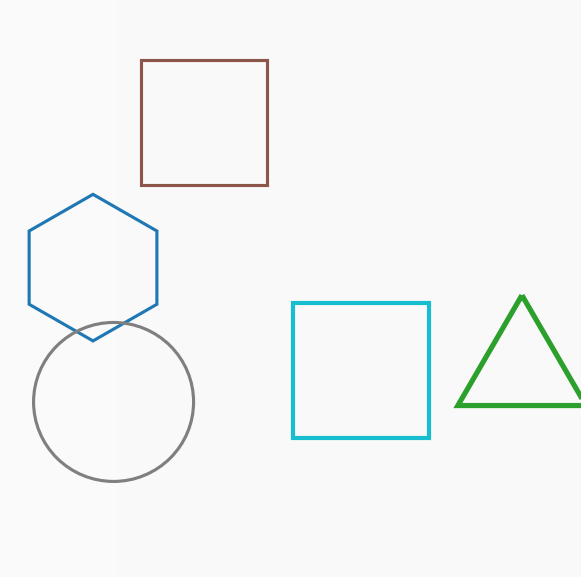[{"shape": "hexagon", "thickness": 1.5, "radius": 0.63, "center": [0.16, 0.536]}, {"shape": "triangle", "thickness": 2.5, "radius": 0.64, "center": [0.898, 0.361]}, {"shape": "square", "thickness": 1.5, "radius": 0.54, "center": [0.351, 0.787]}, {"shape": "circle", "thickness": 1.5, "radius": 0.69, "center": [0.195, 0.303]}, {"shape": "square", "thickness": 2, "radius": 0.58, "center": [0.621, 0.358]}]